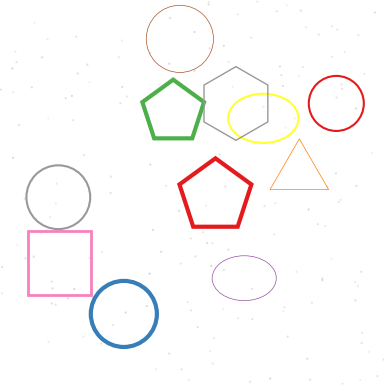[{"shape": "circle", "thickness": 1.5, "radius": 0.36, "center": [0.874, 0.731]}, {"shape": "pentagon", "thickness": 3, "radius": 0.49, "center": [0.56, 0.491]}, {"shape": "circle", "thickness": 3, "radius": 0.43, "center": [0.322, 0.185]}, {"shape": "pentagon", "thickness": 3, "radius": 0.42, "center": [0.45, 0.709]}, {"shape": "oval", "thickness": 0.5, "radius": 0.42, "center": [0.634, 0.277]}, {"shape": "triangle", "thickness": 0.5, "radius": 0.44, "center": [0.777, 0.551]}, {"shape": "oval", "thickness": 1.5, "radius": 0.46, "center": [0.684, 0.693]}, {"shape": "circle", "thickness": 0.5, "radius": 0.44, "center": [0.467, 0.899]}, {"shape": "square", "thickness": 2, "radius": 0.41, "center": [0.154, 0.316]}, {"shape": "hexagon", "thickness": 1, "radius": 0.48, "center": [0.613, 0.731]}, {"shape": "circle", "thickness": 1.5, "radius": 0.41, "center": [0.151, 0.488]}]